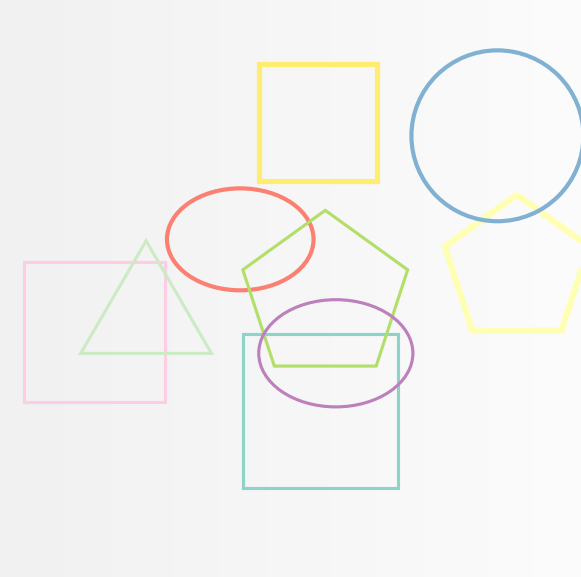[{"shape": "square", "thickness": 1.5, "radius": 0.67, "center": [0.551, 0.287]}, {"shape": "pentagon", "thickness": 3, "radius": 0.65, "center": [0.889, 0.532]}, {"shape": "oval", "thickness": 2, "radius": 0.63, "center": [0.413, 0.585]}, {"shape": "circle", "thickness": 2, "radius": 0.74, "center": [0.856, 0.764]}, {"shape": "pentagon", "thickness": 1.5, "radius": 0.75, "center": [0.56, 0.486]}, {"shape": "square", "thickness": 1.5, "radius": 0.6, "center": [0.162, 0.424]}, {"shape": "oval", "thickness": 1.5, "radius": 0.66, "center": [0.578, 0.387]}, {"shape": "triangle", "thickness": 1.5, "radius": 0.65, "center": [0.251, 0.452]}, {"shape": "square", "thickness": 2.5, "radius": 0.51, "center": [0.547, 0.787]}]